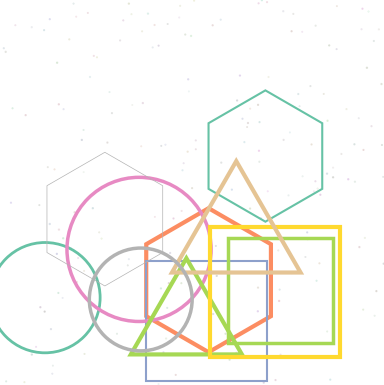[{"shape": "hexagon", "thickness": 1.5, "radius": 0.85, "center": [0.689, 0.595]}, {"shape": "circle", "thickness": 2, "radius": 0.72, "center": [0.117, 0.227]}, {"shape": "hexagon", "thickness": 3, "radius": 0.93, "center": [0.542, 0.272]}, {"shape": "square", "thickness": 1.5, "radius": 0.79, "center": [0.537, 0.166]}, {"shape": "circle", "thickness": 2.5, "radius": 0.94, "center": [0.361, 0.352]}, {"shape": "triangle", "thickness": 3, "radius": 0.83, "center": [0.484, 0.163]}, {"shape": "square", "thickness": 2.5, "radius": 0.68, "center": [0.729, 0.246]}, {"shape": "square", "thickness": 3, "radius": 0.85, "center": [0.713, 0.241]}, {"shape": "triangle", "thickness": 3, "radius": 0.96, "center": [0.614, 0.389]}, {"shape": "circle", "thickness": 2.5, "radius": 0.67, "center": [0.366, 0.222]}, {"shape": "hexagon", "thickness": 0.5, "radius": 0.87, "center": [0.272, 0.431]}]